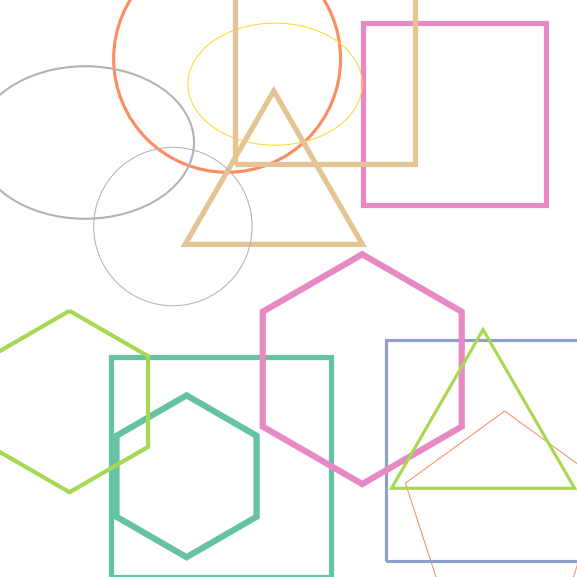[{"shape": "square", "thickness": 2.5, "radius": 0.95, "center": [0.383, 0.19]}, {"shape": "hexagon", "thickness": 3, "radius": 0.7, "center": [0.323, 0.174]}, {"shape": "pentagon", "thickness": 0.5, "radius": 0.9, "center": [0.874, 0.107]}, {"shape": "circle", "thickness": 1.5, "radius": 0.98, "center": [0.393, 0.897]}, {"shape": "square", "thickness": 1.5, "radius": 0.96, "center": [0.86, 0.22]}, {"shape": "square", "thickness": 2.5, "radius": 0.79, "center": [0.787, 0.802]}, {"shape": "hexagon", "thickness": 3, "radius": 0.99, "center": [0.627, 0.36]}, {"shape": "hexagon", "thickness": 2, "radius": 0.79, "center": [0.12, 0.304]}, {"shape": "triangle", "thickness": 1.5, "radius": 0.92, "center": [0.837, 0.245]}, {"shape": "oval", "thickness": 0.5, "radius": 0.75, "center": [0.476, 0.853]}, {"shape": "triangle", "thickness": 2.5, "radius": 0.89, "center": [0.474, 0.665]}, {"shape": "square", "thickness": 2.5, "radius": 0.78, "center": [0.563, 0.871]}, {"shape": "oval", "thickness": 1, "radius": 0.94, "center": [0.147, 0.752]}, {"shape": "circle", "thickness": 0.5, "radius": 0.69, "center": [0.299, 0.607]}]